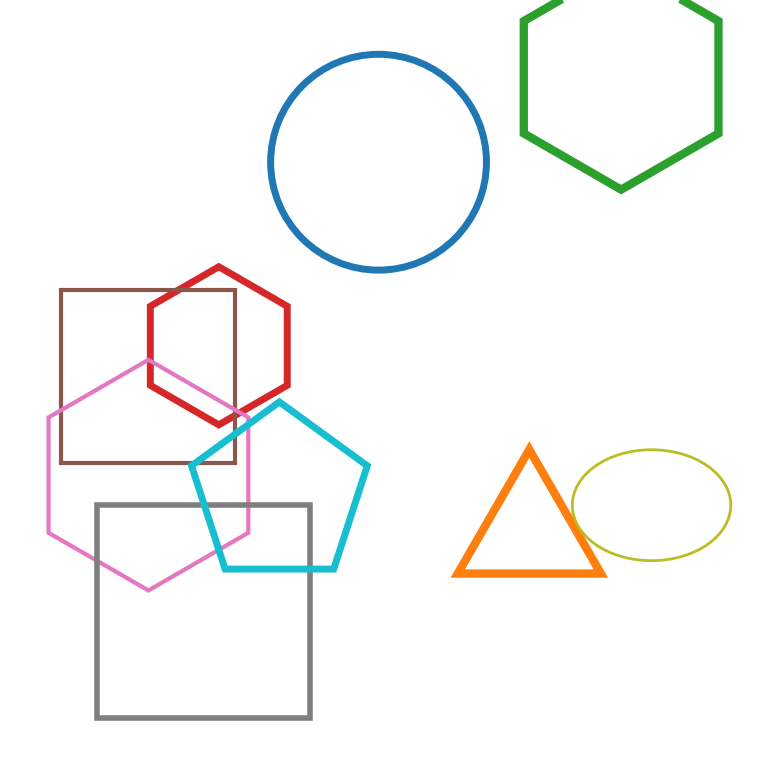[{"shape": "circle", "thickness": 2.5, "radius": 0.7, "center": [0.492, 0.789]}, {"shape": "triangle", "thickness": 3, "radius": 0.54, "center": [0.687, 0.309]}, {"shape": "hexagon", "thickness": 3, "radius": 0.73, "center": [0.807, 0.9]}, {"shape": "hexagon", "thickness": 2.5, "radius": 0.51, "center": [0.284, 0.551]}, {"shape": "square", "thickness": 1.5, "radius": 0.56, "center": [0.192, 0.511]}, {"shape": "hexagon", "thickness": 1.5, "radius": 0.75, "center": [0.193, 0.383]}, {"shape": "square", "thickness": 2, "radius": 0.69, "center": [0.264, 0.206]}, {"shape": "oval", "thickness": 1, "radius": 0.51, "center": [0.846, 0.344]}, {"shape": "pentagon", "thickness": 2.5, "radius": 0.6, "center": [0.363, 0.358]}]